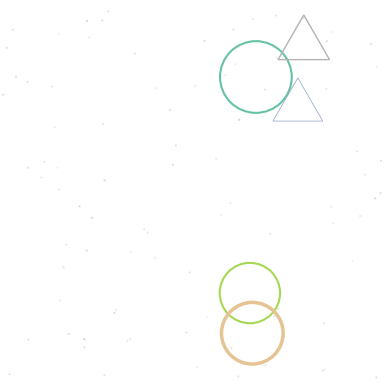[{"shape": "circle", "thickness": 1.5, "radius": 0.47, "center": [0.665, 0.8]}, {"shape": "triangle", "thickness": 0.5, "radius": 0.37, "center": [0.774, 0.723]}, {"shape": "circle", "thickness": 1.5, "radius": 0.39, "center": [0.649, 0.239]}, {"shape": "circle", "thickness": 2.5, "radius": 0.4, "center": [0.655, 0.134]}, {"shape": "triangle", "thickness": 1, "radius": 0.39, "center": [0.789, 0.884]}]